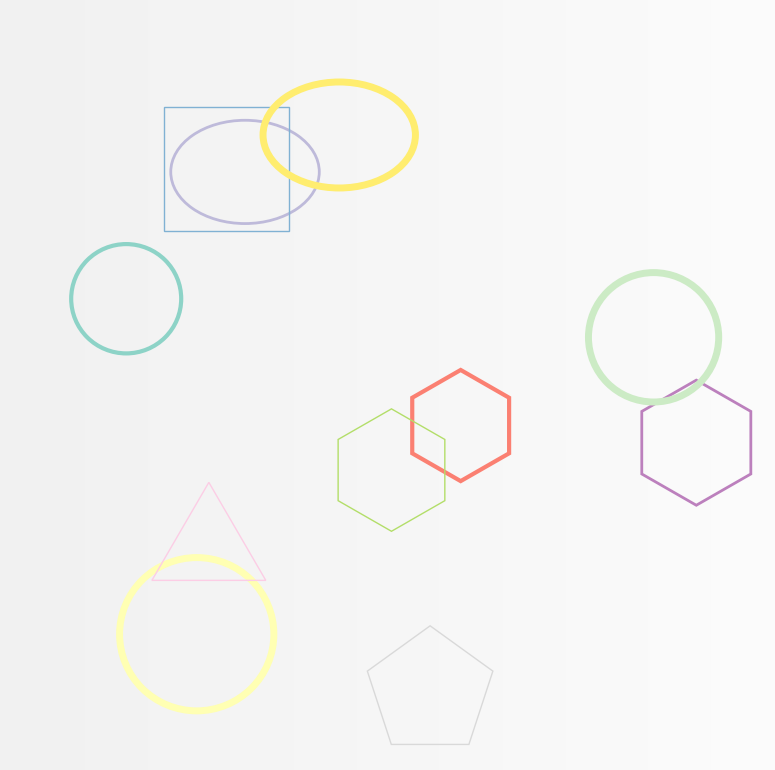[{"shape": "circle", "thickness": 1.5, "radius": 0.35, "center": [0.163, 0.612]}, {"shape": "circle", "thickness": 2.5, "radius": 0.5, "center": [0.254, 0.176]}, {"shape": "oval", "thickness": 1, "radius": 0.48, "center": [0.316, 0.777]}, {"shape": "hexagon", "thickness": 1.5, "radius": 0.36, "center": [0.594, 0.447]}, {"shape": "square", "thickness": 0.5, "radius": 0.4, "center": [0.293, 0.781]}, {"shape": "hexagon", "thickness": 0.5, "radius": 0.4, "center": [0.505, 0.39]}, {"shape": "triangle", "thickness": 0.5, "radius": 0.42, "center": [0.269, 0.289]}, {"shape": "pentagon", "thickness": 0.5, "radius": 0.43, "center": [0.555, 0.102]}, {"shape": "hexagon", "thickness": 1, "radius": 0.41, "center": [0.898, 0.425]}, {"shape": "circle", "thickness": 2.5, "radius": 0.42, "center": [0.843, 0.562]}, {"shape": "oval", "thickness": 2.5, "radius": 0.49, "center": [0.438, 0.825]}]